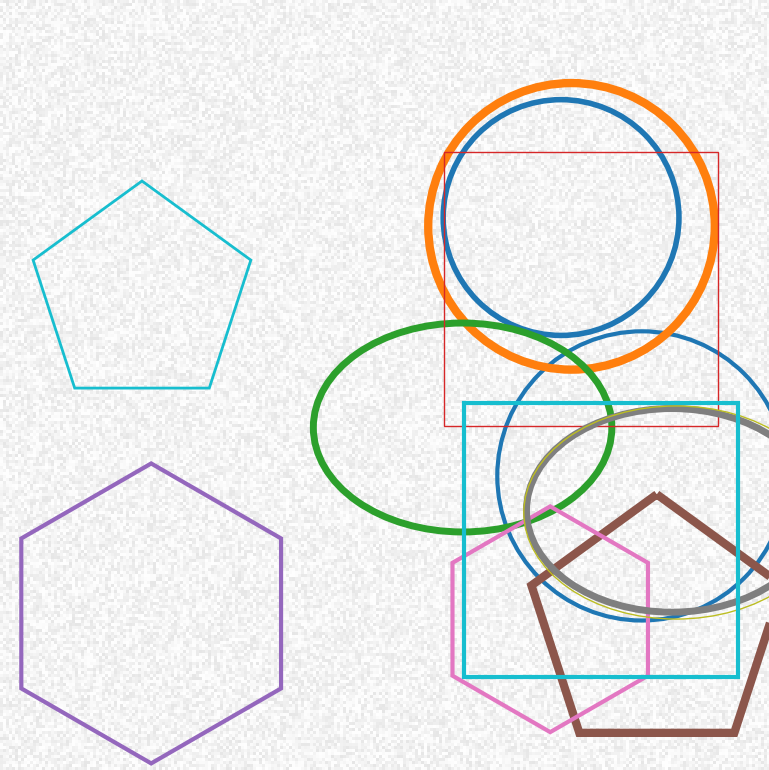[{"shape": "circle", "thickness": 2, "radius": 0.77, "center": [0.729, 0.717]}, {"shape": "circle", "thickness": 1.5, "radius": 0.94, "center": [0.834, 0.382]}, {"shape": "circle", "thickness": 3, "radius": 0.93, "center": [0.742, 0.706]}, {"shape": "oval", "thickness": 2.5, "radius": 0.97, "center": [0.601, 0.445]}, {"shape": "square", "thickness": 0.5, "radius": 0.89, "center": [0.754, 0.625]}, {"shape": "hexagon", "thickness": 1.5, "radius": 0.97, "center": [0.196, 0.203]}, {"shape": "pentagon", "thickness": 3, "radius": 0.86, "center": [0.853, 0.187]}, {"shape": "hexagon", "thickness": 1.5, "radius": 0.73, "center": [0.715, 0.196]}, {"shape": "oval", "thickness": 2.5, "radius": 0.94, "center": [0.873, 0.337]}, {"shape": "oval", "thickness": 0.5, "radius": 0.99, "center": [0.878, 0.334]}, {"shape": "square", "thickness": 1.5, "radius": 0.89, "center": [0.78, 0.299]}, {"shape": "pentagon", "thickness": 1, "radius": 0.74, "center": [0.184, 0.616]}]